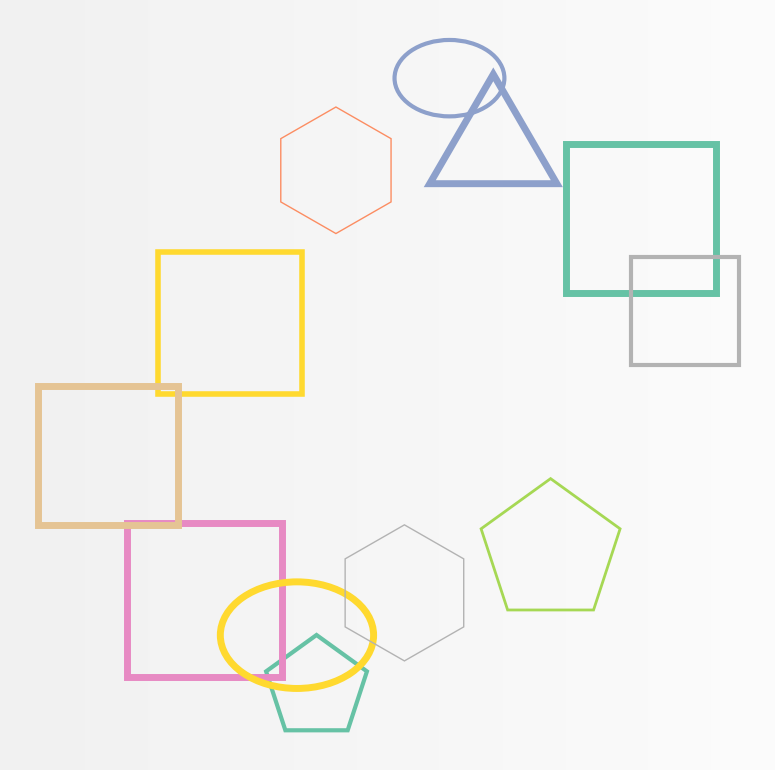[{"shape": "pentagon", "thickness": 1.5, "radius": 0.34, "center": [0.408, 0.107]}, {"shape": "square", "thickness": 2.5, "radius": 0.49, "center": [0.827, 0.716]}, {"shape": "hexagon", "thickness": 0.5, "radius": 0.41, "center": [0.433, 0.779]}, {"shape": "triangle", "thickness": 2.5, "radius": 0.47, "center": [0.637, 0.809]}, {"shape": "oval", "thickness": 1.5, "radius": 0.35, "center": [0.58, 0.898]}, {"shape": "square", "thickness": 2.5, "radius": 0.5, "center": [0.264, 0.221]}, {"shape": "pentagon", "thickness": 1, "radius": 0.47, "center": [0.71, 0.284]}, {"shape": "square", "thickness": 2, "radius": 0.46, "center": [0.297, 0.581]}, {"shape": "oval", "thickness": 2.5, "radius": 0.49, "center": [0.383, 0.175]}, {"shape": "square", "thickness": 2.5, "radius": 0.45, "center": [0.14, 0.408]}, {"shape": "square", "thickness": 1.5, "radius": 0.35, "center": [0.884, 0.596]}, {"shape": "hexagon", "thickness": 0.5, "radius": 0.44, "center": [0.522, 0.23]}]